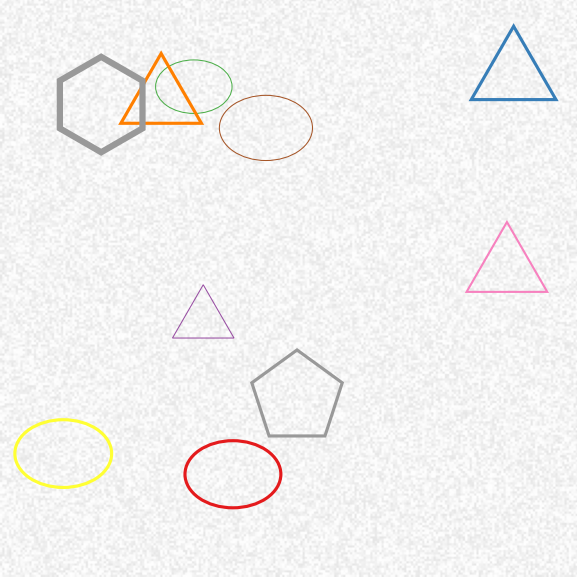[{"shape": "oval", "thickness": 1.5, "radius": 0.42, "center": [0.403, 0.178]}, {"shape": "triangle", "thickness": 1.5, "radius": 0.42, "center": [0.889, 0.869]}, {"shape": "oval", "thickness": 0.5, "radius": 0.33, "center": [0.336, 0.849]}, {"shape": "triangle", "thickness": 0.5, "radius": 0.31, "center": [0.352, 0.445]}, {"shape": "triangle", "thickness": 1.5, "radius": 0.4, "center": [0.279, 0.826]}, {"shape": "oval", "thickness": 1.5, "radius": 0.42, "center": [0.11, 0.214]}, {"shape": "oval", "thickness": 0.5, "radius": 0.4, "center": [0.46, 0.778]}, {"shape": "triangle", "thickness": 1, "radius": 0.4, "center": [0.878, 0.534]}, {"shape": "hexagon", "thickness": 3, "radius": 0.41, "center": [0.175, 0.818]}, {"shape": "pentagon", "thickness": 1.5, "radius": 0.41, "center": [0.514, 0.311]}]